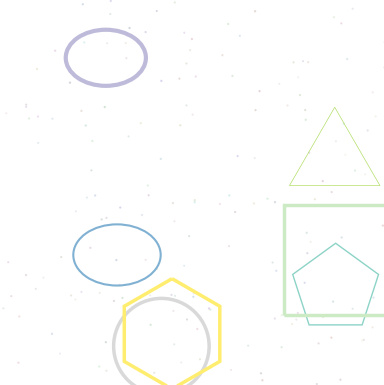[{"shape": "pentagon", "thickness": 1, "radius": 0.59, "center": [0.872, 0.251]}, {"shape": "oval", "thickness": 3, "radius": 0.52, "center": [0.275, 0.85]}, {"shape": "oval", "thickness": 1.5, "radius": 0.57, "center": [0.304, 0.338]}, {"shape": "triangle", "thickness": 0.5, "radius": 0.68, "center": [0.869, 0.586]}, {"shape": "circle", "thickness": 2.5, "radius": 0.62, "center": [0.419, 0.101]}, {"shape": "square", "thickness": 2.5, "radius": 0.71, "center": [0.881, 0.324]}, {"shape": "hexagon", "thickness": 2.5, "radius": 0.72, "center": [0.447, 0.133]}]